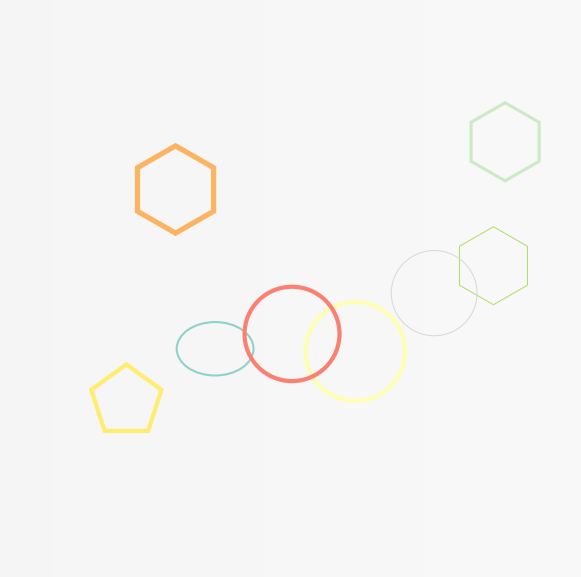[{"shape": "oval", "thickness": 1, "radius": 0.33, "center": [0.37, 0.395]}, {"shape": "circle", "thickness": 2, "radius": 0.43, "center": [0.611, 0.391]}, {"shape": "circle", "thickness": 2, "radius": 0.41, "center": [0.502, 0.421]}, {"shape": "hexagon", "thickness": 2.5, "radius": 0.38, "center": [0.302, 0.671]}, {"shape": "hexagon", "thickness": 0.5, "radius": 0.34, "center": [0.849, 0.539]}, {"shape": "circle", "thickness": 0.5, "radius": 0.37, "center": [0.747, 0.492]}, {"shape": "hexagon", "thickness": 1.5, "radius": 0.34, "center": [0.869, 0.754]}, {"shape": "pentagon", "thickness": 2, "radius": 0.32, "center": [0.217, 0.304]}]